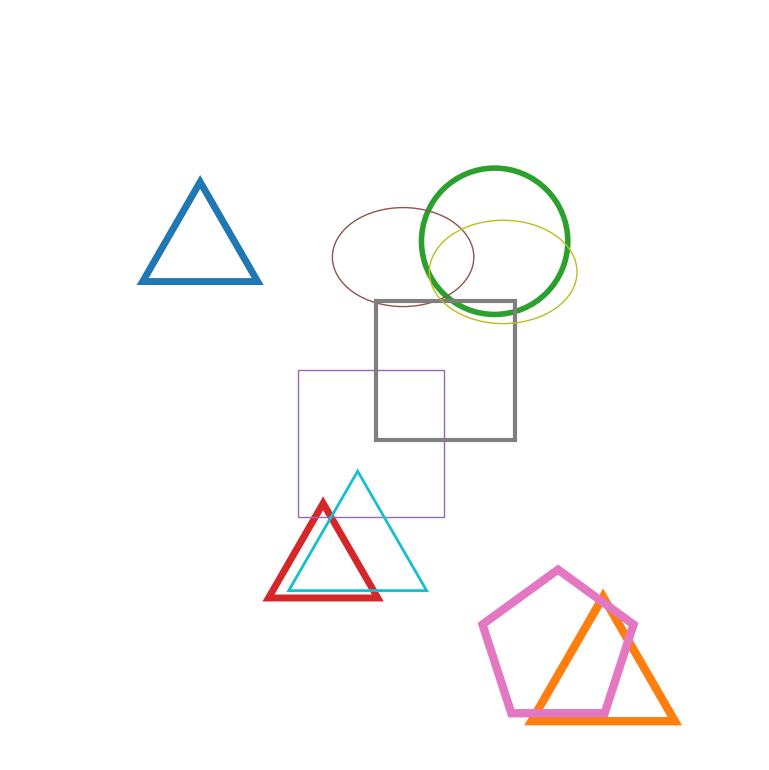[{"shape": "triangle", "thickness": 2.5, "radius": 0.43, "center": [0.26, 0.677]}, {"shape": "triangle", "thickness": 3, "radius": 0.54, "center": [0.783, 0.117]}, {"shape": "circle", "thickness": 2, "radius": 0.48, "center": [0.642, 0.687]}, {"shape": "triangle", "thickness": 2.5, "radius": 0.41, "center": [0.42, 0.264]}, {"shape": "square", "thickness": 0.5, "radius": 0.47, "center": [0.482, 0.424]}, {"shape": "oval", "thickness": 0.5, "radius": 0.46, "center": [0.524, 0.666]}, {"shape": "pentagon", "thickness": 3, "radius": 0.52, "center": [0.725, 0.157]}, {"shape": "square", "thickness": 1.5, "radius": 0.45, "center": [0.578, 0.519]}, {"shape": "oval", "thickness": 0.5, "radius": 0.48, "center": [0.653, 0.647]}, {"shape": "triangle", "thickness": 1, "radius": 0.52, "center": [0.464, 0.285]}]